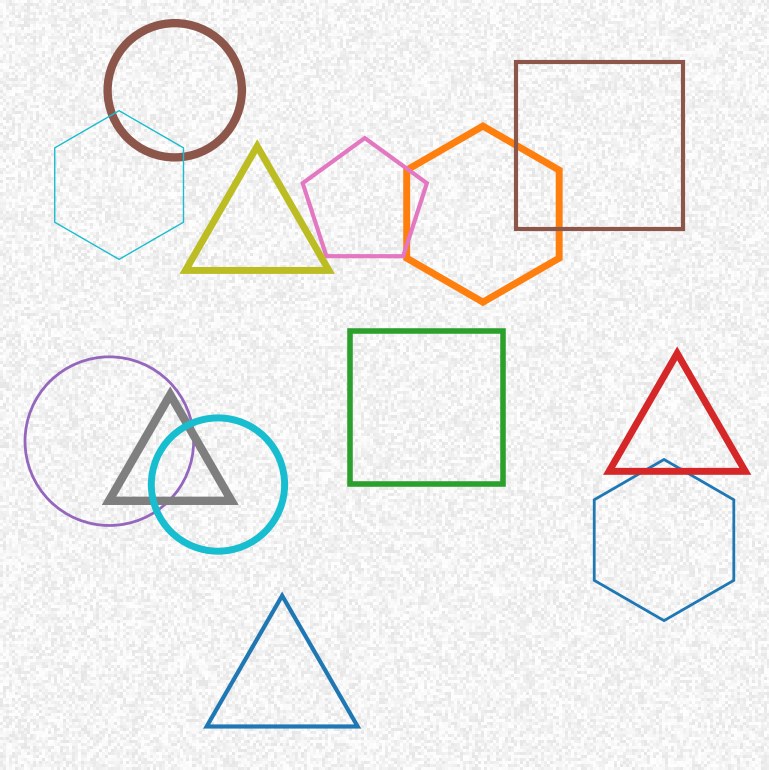[{"shape": "triangle", "thickness": 1.5, "radius": 0.57, "center": [0.366, 0.113]}, {"shape": "hexagon", "thickness": 1, "radius": 0.52, "center": [0.862, 0.299]}, {"shape": "hexagon", "thickness": 2.5, "radius": 0.57, "center": [0.627, 0.722]}, {"shape": "square", "thickness": 2, "radius": 0.5, "center": [0.554, 0.471]}, {"shape": "triangle", "thickness": 2.5, "radius": 0.51, "center": [0.879, 0.439]}, {"shape": "circle", "thickness": 1, "radius": 0.55, "center": [0.142, 0.427]}, {"shape": "square", "thickness": 1.5, "radius": 0.54, "center": [0.778, 0.811]}, {"shape": "circle", "thickness": 3, "radius": 0.44, "center": [0.227, 0.883]}, {"shape": "pentagon", "thickness": 1.5, "radius": 0.42, "center": [0.474, 0.736]}, {"shape": "triangle", "thickness": 3, "radius": 0.46, "center": [0.221, 0.396]}, {"shape": "triangle", "thickness": 2.5, "radius": 0.54, "center": [0.334, 0.703]}, {"shape": "hexagon", "thickness": 0.5, "radius": 0.48, "center": [0.155, 0.76]}, {"shape": "circle", "thickness": 2.5, "radius": 0.43, "center": [0.283, 0.371]}]